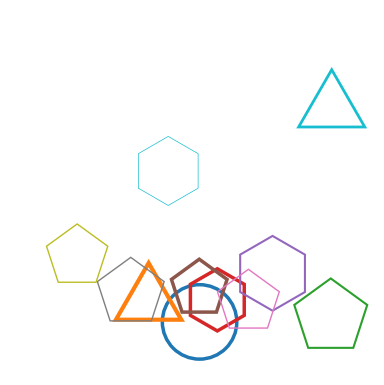[{"shape": "circle", "thickness": 2.5, "radius": 0.48, "center": [0.518, 0.164]}, {"shape": "triangle", "thickness": 3, "radius": 0.49, "center": [0.386, 0.219]}, {"shape": "pentagon", "thickness": 1.5, "radius": 0.5, "center": [0.859, 0.177]}, {"shape": "hexagon", "thickness": 2.5, "radius": 0.4, "center": [0.564, 0.221]}, {"shape": "hexagon", "thickness": 1.5, "radius": 0.49, "center": [0.708, 0.29]}, {"shape": "pentagon", "thickness": 2.5, "radius": 0.38, "center": [0.518, 0.251]}, {"shape": "pentagon", "thickness": 1, "radius": 0.42, "center": [0.645, 0.216]}, {"shape": "pentagon", "thickness": 1, "radius": 0.46, "center": [0.34, 0.24]}, {"shape": "pentagon", "thickness": 1, "radius": 0.42, "center": [0.2, 0.335]}, {"shape": "triangle", "thickness": 2, "radius": 0.5, "center": [0.862, 0.72]}, {"shape": "hexagon", "thickness": 0.5, "radius": 0.45, "center": [0.437, 0.556]}]